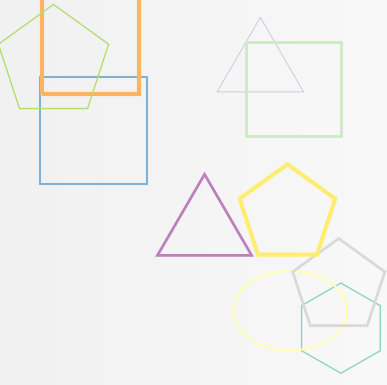[{"shape": "hexagon", "thickness": 1, "radius": 0.59, "center": [0.88, 0.148]}, {"shape": "oval", "thickness": 1.5, "radius": 0.73, "center": [0.749, 0.193]}, {"shape": "triangle", "thickness": 0.5, "radius": 0.65, "center": [0.672, 0.826]}, {"shape": "square", "thickness": 1.5, "radius": 0.69, "center": [0.242, 0.661]}, {"shape": "square", "thickness": 3, "radius": 0.63, "center": [0.233, 0.881]}, {"shape": "pentagon", "thickness": 1, "radius": 0.75, "center": [0.138, 0.839]}, {"shape": "pentagon", "thickness": 2, "radius": 0.63, "center": [0.874, 0.255]}, {"shape": "triangle", "thickness": 2, "radius": 0.7, "center": [0.528, 0.407]}, {"shape": "square", "thickness": 2, "radius": 0.61, "center": [0.757, 0.769]}, {"shape": "pentagon", "thickness": 3, "radius": 0.65, "center": [0.742, 0.444]}]